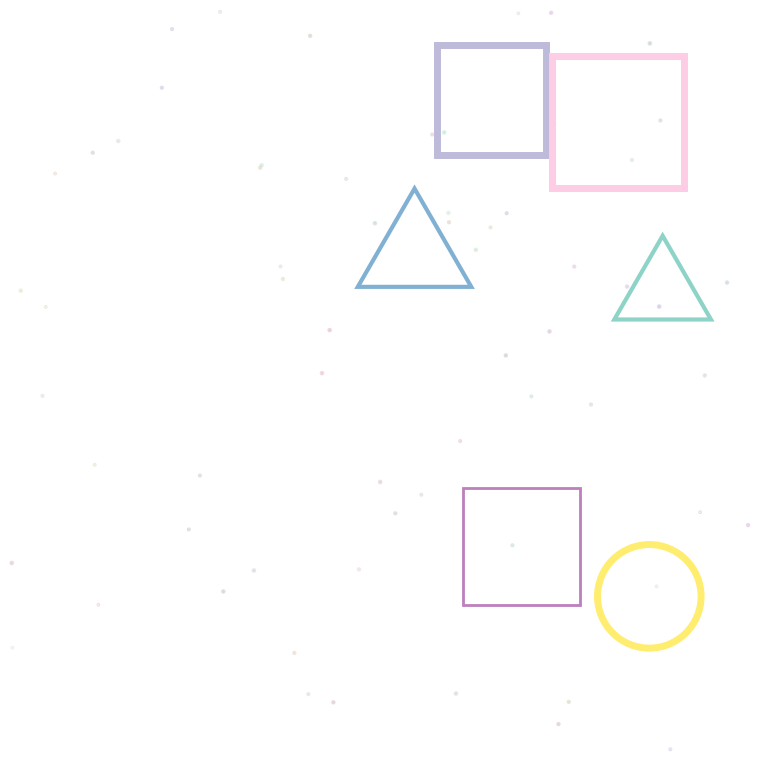[{"shape": "triangle", "thickness": 1.5, "radius": 0.36, "center": [0.861, 0.621]}, {"shape": "square", "thickness": 2.5, "radius": 0.36, "center": [0.638, 0.871]}, {"shape": "triangle", "thickness": 1.5, "radius": 0.43, "center": [0.538, 0.67]}, {"shape": "square", "thickness": 2.5, "radius": 0.43, "center": [0.803, 0.841]}, {"shape": "square", "thickness": 1, "radius": 0.38, "center": [0.677, 0.29]}, {"shape": "circle", "thickness": 2.5, "radius": 0.34, "center": [0.843, 0.226]}]